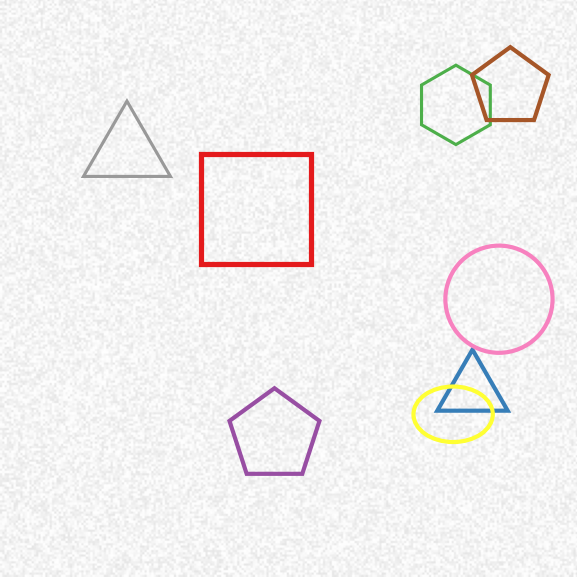[{"shape": "square", "thickness": 2.5, "radius": 0.48, "center": [0.444, 0.637]}, {"shape": "triangle", "thickness": 2, "radius": 0.35, "center": [0.818, 0.323]}, {"shape": "hexagon", "thickness": 1.5, "radius": 0.34, "center": [0.789, 0.818]}, {"shape": "pentagon", "thickness": 2, "radius": 0.41, "center": [0.475, 0.245]}, {"shape": "oval", "thickness": 2, "radius": 0.34, "center": [0.785, 0.282]}, {"shape": "pentagon", "thickness": 2, "radius": 0.35, "center": [0.884, 0.848]}, {"shape": "circle", "thickness": 2, "radius": 0.46, "center": [0.864, 0.481]}, {"shape": "triangle", "thickness": 1.5, "radius": 0.43, "center": [0.22, 0.737]}]